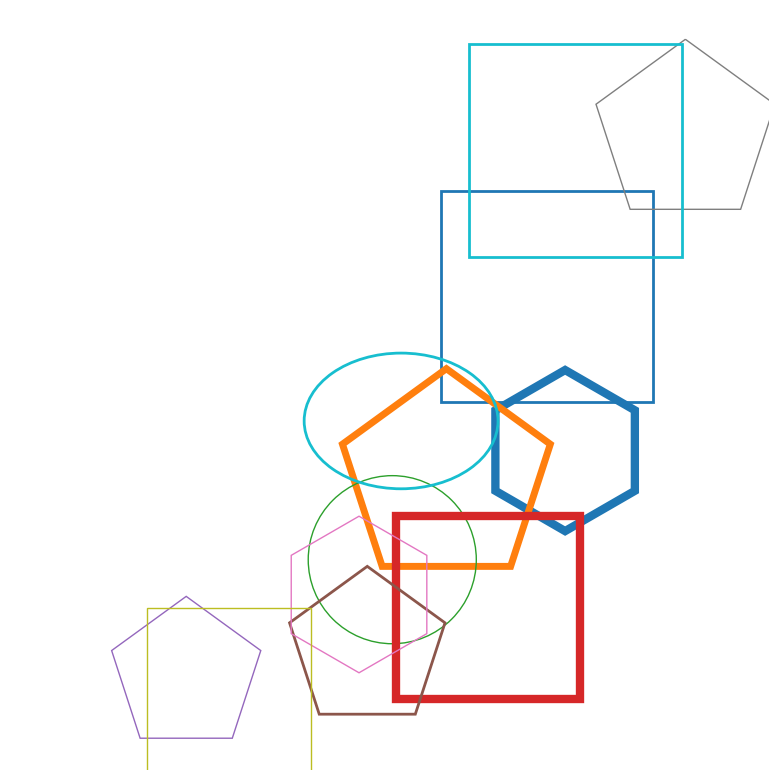[{"shape": "hexagon", "thickness": 3, "radius": 0.52, "center": [0.734, 0.415]}, {"shape": "square", "thickness": 1, "radius": 0.69, "center": [0.71, 0.615]}, {"shape": "pentagon", "thickness": 2.5, "radius": 0.71, "center": [0.58, 0.379]}, {"shape": "circle", "thickness": 0.5, "radius": 0.55, "center": [0.509, 0.273]}, {"shape": "square", "thickness": 3, "radius": 0.59, "center": [0.634, 0.211]}, {"shape": "pentagon", "thickness": 0.5, "radius": 0.51, "center": [0.242, 0.124]}, {"shape": "pentagon", "thickness": 1, "radius": 0.53, "center": [0.477, 0.158]}, {"shape": "hexagon", "thickness": 0.5, "radius": 0.51, "center": [0.466, 0.228]}, {"shape": "pentagon", "thickness": 0.5, "radius": 0.61, "center": [0.89, 0.827]}, {"shape": "square", "thickness": 0.5, "radius": 0.54, "center": [0.297, 0.103]}, {"shape": "oval", "thickness": 1, "radius": 0.63, "center": [0.521, 0.453]}, {"shape": "square", "thickness": 1, "radius": 0.69, "center": [0.748, 0.804]}]